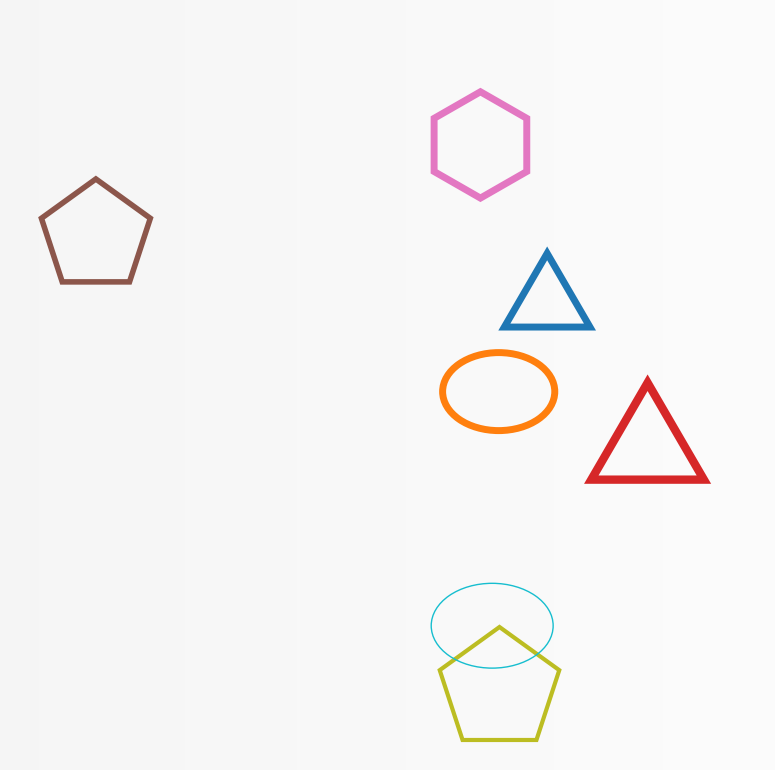[{"shape": "triangle", "thickness": 2.5, "radius": 0.32, "center": [0.706, 0.607]}, {"shape": "oval", "thickness": 2.5, "radius": 0.36, "center": [0.643, 0.491]}, {"shape": "triangle", "thickness": 3, "radius": 0.42, "center": [0.836, 0.419]}, {"shape": "pentagon", "thickness": 2, "radius": 0.37, "center": [0.124, 0.694]}, {"shape": "hexagon", "thickness": 2.5, "radius": 0.35, "center": [0.62, 0.812]}, {"shape": "pentagon", "thickness": 1.5, "radius": 0.41, "center": [0.645, 0.105]}, {"shape": "oval", "thickness": 0.5, "radius": 0.39, "center": [0.635, 0.187]}]